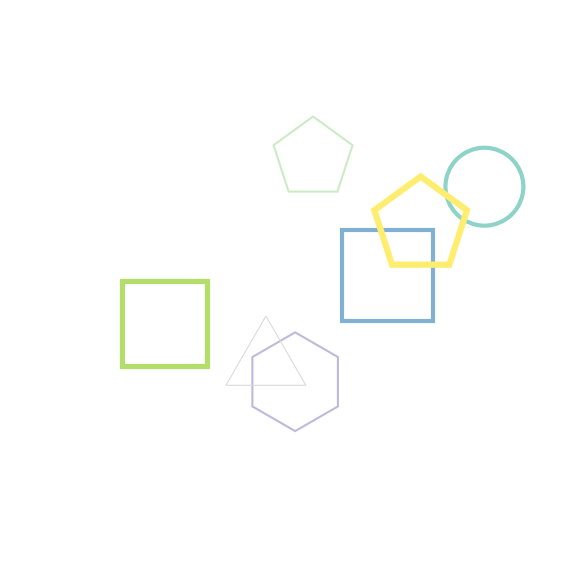[{"shape": "circle", "thickness": 2, "radius": 0.34, "center": [0.839, 0.676]}, {"shape": "hexagon", "thickness": 1, "radius": 0.43, "center": [0.511, 0.338]}, {"shape": "square", "thickness": 2, "radius": 0.39, "center": [0.671, 0.522]}, {"shape": "square", "thickness": 2.5, "radius": 0.37, "center": [0.284, 0.439]}, {"shape": "triangle", "thickness": 0.5, "radius": 0.4, "center": [0.46, 0.372]}, {"shape": "pentagon", "thickness": 1, "radius": 0.36, "center": [0.542, 0.726]}, {"shape": "pentagon", "thickness": 3, "radius": 0.42, "center": [0.728, 0.609]}]